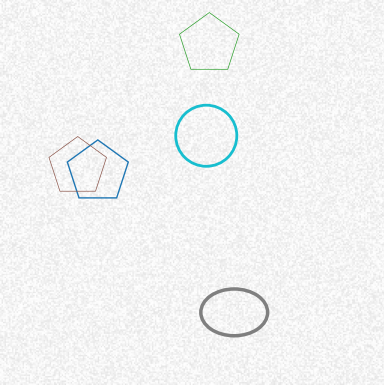[{"shape": "pentagon", "thickness": 1, "radius": 0.42, "center": [0.254, 0.553]}, {"shape": "pentagon", "thickness": 0.5, "radius": 0.41, "center": [0.544, 0.886]}, {"shape": "pentagon", "thickness": 0.5, "radius": 0.39, "center": [0.202, 0.567]}, {"shape": "oval", "thickness": 2.5, "radius": 0.43, "center": [0.608, 0.189]}, {"shape": "circle", "thickness": 2, "radius": 0.4, "center": [0.536, 0.647]}]